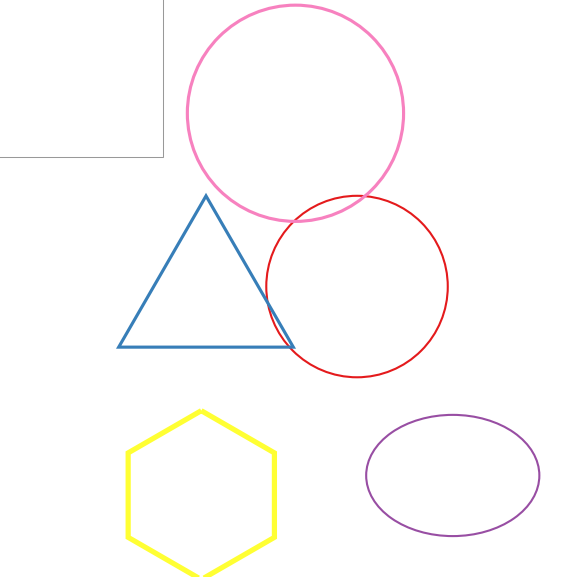[{"shape": "circle", "thickness": 1, "radius": 0.79, "center": [0.618, 0.503]}, {"shape": "triangle", "thickness": 1.5, "radius": 0.87, "center": [0.357, 0.485]}, {"shape": "oval", "thickness": 1, "radius": 0.75, "center": [0.784, 0.176]}, {"shape": "hexagon", "thickness": 2.5, "radius": 0.73, "center": [0.349, 0.142]}, {"shape": "circle", "thickness": 1.5, "radius": 0.94, "center": [0.512, 0.803]}, {"shape": "square", "thickness": 0.5, "radius": 0.79, "center": [0.124, 0.886]}]